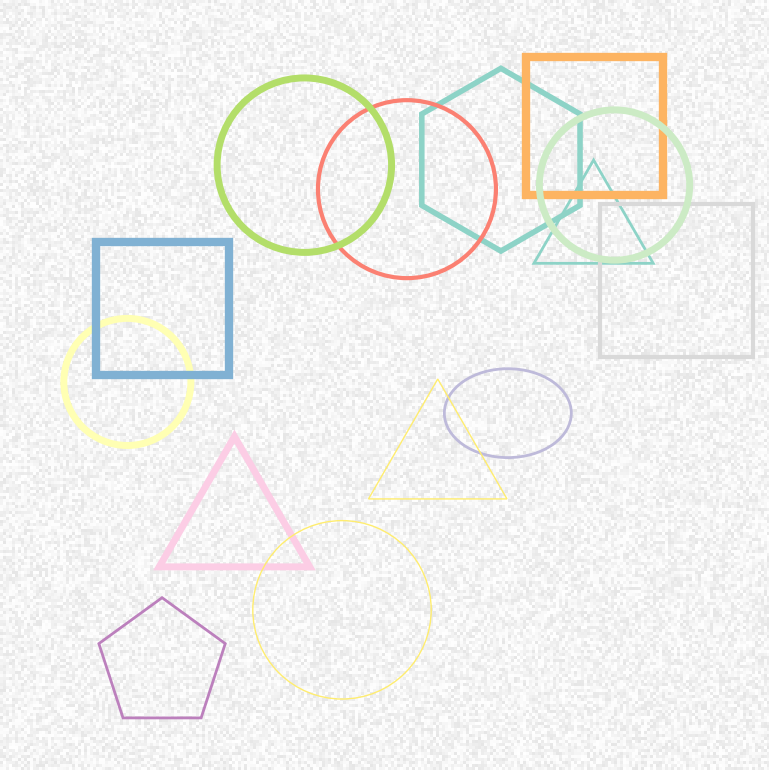[{"shape": "triangle", "thickness": 1, "radius": 0.45, "center": [0.771, 0.703]}, {"shape": "hexagon", "thickness": 2, "radius": 0.59, "center": [0.651, 0.793]}, {"shape": "circle", "thickness": 2.5, "radius": 0.41, "center": [0.165, 0.504]}, {"shape": "oval", "thickness": 1, "radius": 0.41, "center": [0.66, 0.463]}, {"shape": "circle", "thickness": 1.5, "radius": 0.58, "center": [0.529, 0.754]}, {"shape": "square", "thickness": 3, "radius": 0.43, "center": [0.211, 0.599]}, {"shape": "square", "thickness": 3, "radius": 0.45, "center": [0.772, 0.836]}, {"shape": "circle", "thickness": 2.5, "radius": 0.57, "center": [0.395, 0.786]}, {"shape": "triangle", "thickness": 2.5, "radius": 0.56, "center": [0.304, 0.32]}, {"shape": "square", "thickness": 1.5, "radius": 0.5, "center": [0.878, 0.636]}, {"shape": "pentagon", "thickness": 1, "radius": 0.43, "center": [0.21, 0.137]}, {"shape": "circle", "thickness": 2.5, "radius": 0.49, "center": [0.798, 0.76]}, {"shape": "circle", "thickness": 0.5, "radius": 0.58, "center": [0.444, 0.208]}, {"shape": "triangle", "thickness": 0.5, "radius": 0.52, "center": [0.569, 0.404]}]